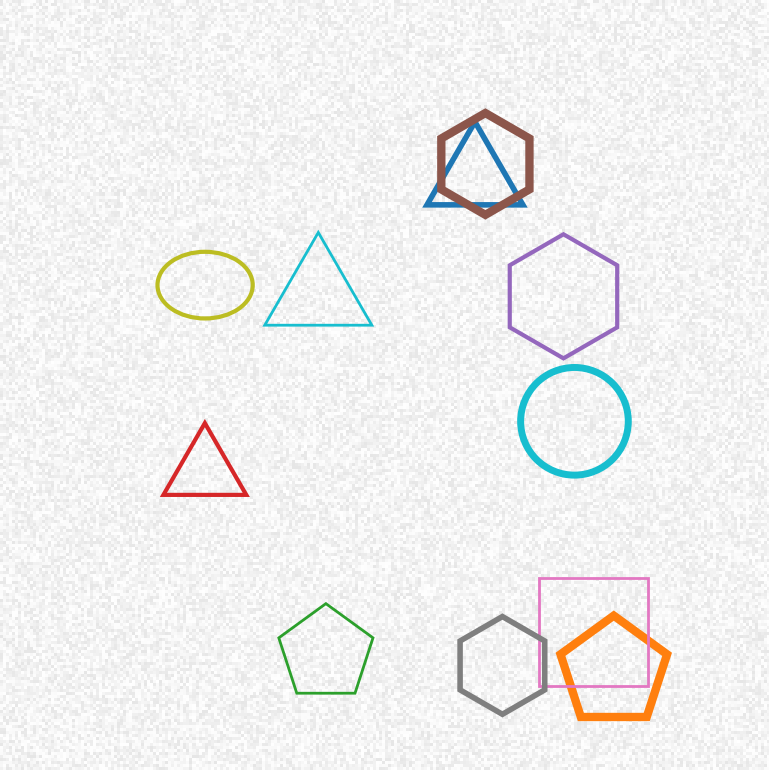[{"shape": "triangle", "thickness": 2, "radius": 0.36, "center": [0.617, 0.77]}, {"shape": "pentagon", "thickness": 3, "radius": 0.36, "center": [0.797, 0.128]}, {"shape": "pentagon", "thickness": 1, "radius": 0.32, "center": [0.423, 0.152]}, {"shape": "triangle", "thickness": 1.5, "radius": 0.31, "center": [0.266, 0.388]}, {"shape": "hexagon", "thickness": 1.5, "radius": 0.4, "center": [0.732, 0.615]}, {"shape": "hexagon", "thickness": 3, "radius": 0.33, "center": [0.63, 0.787]}, {"shape": "square", "thickness": 1, "radius": 0.35, "center": [0.771, 0.179]}, {"shape": "hexagon", "thickness": 2, "radius": 0.32, "center": [0.652, 0.136]}, {"shape": "oval", "thickness": 1.5, "radius": 0.31, "center": [0.266, 0.63]}, {"shape": "triangle", "thickness": 1, "radius": 0.4, "center": [0.413, 0.618]}, {"shape": "circle", "thickness": 2.5, "radius": 0.35, "center": [0.746, 0.453]}]